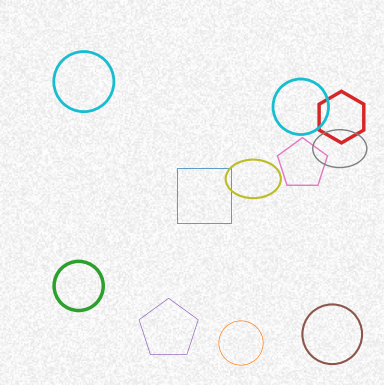[{"shape": "square", "thickness": 0.5, "radius": 0.35, "center": [0.53, 0.492]}, {"shape": "circle", "thickness": 0.5, "radius": 0.29, "center": [0.626, 0.109]}, {"shape": "circle", "thickness": 2.5, "radius": 0.32, "center": [0.204, 0.257]}, {"shape": "hexagon", "thickness": 2.5, "radius": 0.33, "center": [0.887, 0.696]}, {"shape": "pentagon", "thickness": 0.5, "radius": 0.4, "center": [0.438, 0.144]}, {"shape": "circle", "thickness": 1.5, "radius": 0.39, "center": [0.863, 0.132]}, {"shape": "pentagon", "thickness": 1, "radius": 0.34, "center": [0.786, 0.574]}, {"shape": "oval", "thickness": 1, "radius": 0.35, "center": [0.883, 0.614]}, {"shape": "oval", "thickness": 1.5, "radius": 0.36, "center": [0.658, 0.535]}, {"shape": "circle", "thickness": 2, "radius": 0.39, "center": [0.218, 0.788]}, {"shape": "circle", "thickness": 2, "radius": 0.36, "center": [0.781, 0.723]}]